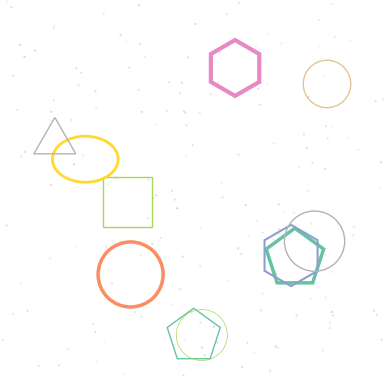[{"shape": "pentagon", "thickness": 2.5, "radius": 0.39, "center": [0.766, 0.329]}, {"shape": "pentagon", "thickness": 1, "radius": 0.36, "center": [0.503, 0.127]}, {"shape": "circle", "thickness": 2.5, "radius": 0.42, "center": [0.339, 0.287]}, {"shape": "hexagon", "thickness": 1.5, "radius": 0.4, "center": [0.756, 0.336]}, {"shape": "hexagon", "thickness": 3, "radius": 0.36, "center": [0.611, 0.823]}, {"shape": "circle", "thickness": 0.5, "radius": 0.33, "center": [0.524, 0.13]}, {"shape": "square", "thickness": 1, "radius": 0.32, "center": [0.331, 0.475]}, {"shape": "oval", "thickness": 2, "radius": 0.43, "center": [0.222, 0.586]}, {"shape": "circle", "thickness": 1, "radius": 0.31, "center": [0.849, 0.782]}, {"shape": "circle", "thickness": 1, "radius": 0.39, "center": [0.817, 0.374]}, {"shape": "triangle", "thickness": 1, "radius": 0.31, "center": [0.142, 0.632]}]